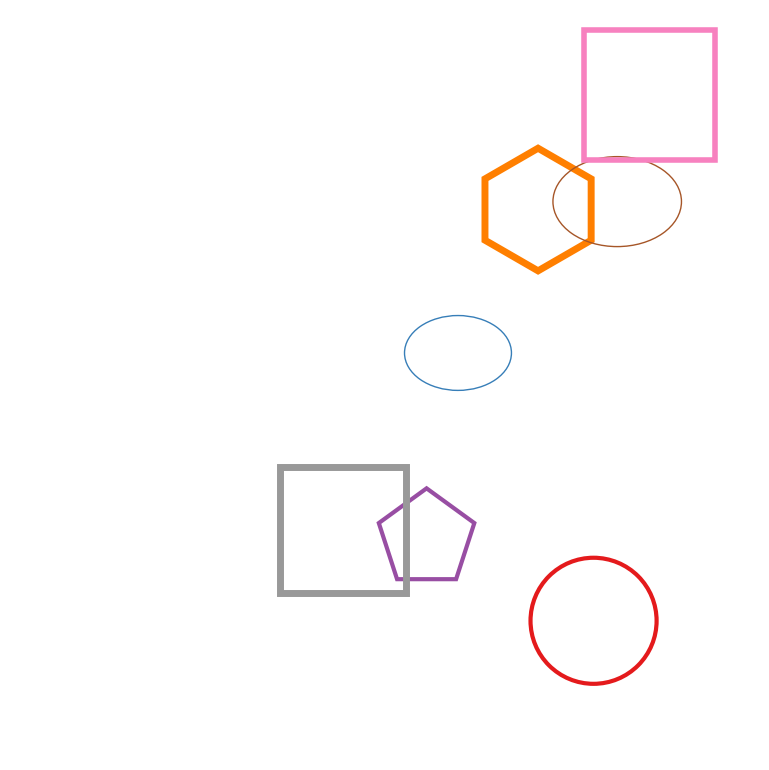[{"shape": "circle", "thickness": 1.5, "radius": 0.41, "center": [0.771, 0.194]}, {"shape": "oval", "thickness": 0.5, "radius": 0.35, "center": [0.595, 0.542]}, {"shape": "pentagon", "thickness": 1.5, "radius": 0.33, "center": [0.554, 0.301]}, {"shape": "hexagon", "thickness": 2.5, "radius": 0.4, "center": [0.699, 0.728]}, {"shape": "oval", "thickness": 0.5, "radius": 0.42, "center": [0.802, 0.738]}, {"shape": "square", "thickness": 2, "radius": 0.42, "center": [0.844, 0.877]}, {"shape": "square", "thickness": 2.5, "radius": 0.41, "center": [0.446, 0.311]}]